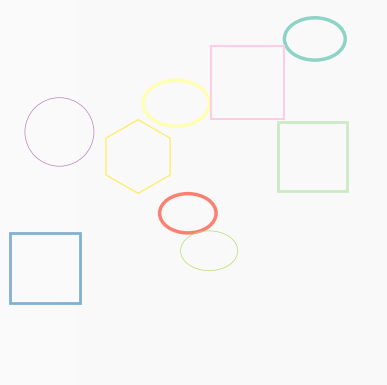[{"shape": "oval", "thickness": 2.5, "radius": 0.39, "center": [0.812, 0.899]}, {"shape": "oval", "thickness": 2.5, "radius": 0.43, "center": [0.455, 0.732]}, {"shape": "oval", "thickness": 2.5, "radius": 0.36, "center": [0.485, 0.446]}, {"shape": "square", "thickness": 2, "radius": 0.46, "center": [0.116, 0.304]}, {"shape": "oval", "thickness": 0.5, "radius": 0.37, "center": [0.54, 0.349]}, {"shape": "square", "thickness": 1.5, "radius": 0.47, "center": [0.638, 0.785]}, {"shape": "circle", "thickness": 0.5, "radius": 0.45, "center": [0.153, 0.657]}, {"shape": "square", "thickness": 2, "radius": 0.44, "center": [0.807, 0.593]}, {"shape": "hexagon", "thickness": 1, "radius": 0.48, "center": [0.356, 0.593]}]